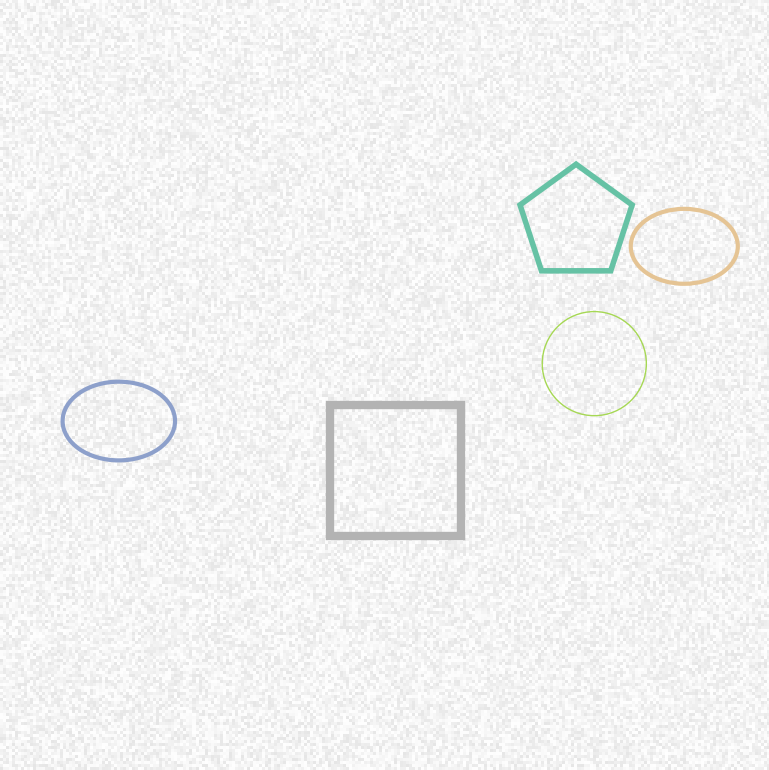[{"shape": "pentagon", "thickness": 2, "radius": 0.38, "center": [0.748, 0.71]}, {"shape": "oval", "thickness": 1.5, "radius": 0.37, "center": [0.154, 0.453]}, {"shape": "circle", "thickness": 0.5, "radius": 0.34, "center": [0.772, 0.528]}, {"shape": "oval", "thickness": 1.5, "radius": 0.35, "center": [0.889, 0.68]}, {"shape": "square", "thickness": 3, "radius": 0.42, "center": [0.514, 0.389]}]